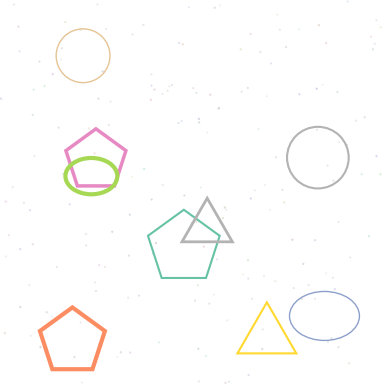[{"shape": "pentagon", "thickness": 1.5, "radius": 0.49, "center": [0.477, 0.357]}, {"shape": "pentagon", "thickness": 3, "radius": 0.44, "center": [0.188, 0.113]}, {"shape": "oval", "thickness": 1, "radius": 0.45, "center": [0.843, 0.179]}, {"shape": "pentagon", "thickness": 2.5, "radius": 0.41, "center": [0.249, 0.583]}, {"shape": "oval", "thickness": 3, "radius": 0.34, "center": [0.237, 0.543]}, {"shape": "triangle", "thickness": 1.5, "radius": 0.44, "center": [0.693, 0.126]}, {"shape": "circle", "thickness": 1, "radius": 0.35, "center": [0.216, 0.855]}, {"shape": "circle", "thickness": 1.5, "radius": 0.4, "center": [0.826, 0.591]}, {"shape": "triangle", "thickness": 2, "radius": 0.38, "center": [0.538, 0.41]}]